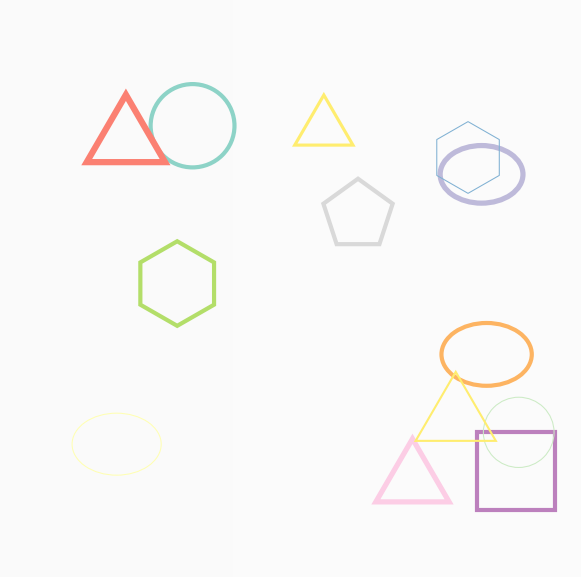[{"shape": "circle", "thickness": 2, "radius": 0.36, "center": [0.331, 0.781]}, {"shape": "oval", "thickness": 0.5, "radius": 0.38, "center": [0.201, 0.23]}, {"shape": "oval", "thickness": 2.5, "radius": 0.36, "center": [0.828, 0.697]}, {"shape": "triangle", "thickness": 3, "radius": 0.39, "center": [0.217, 0.757]}, {"shape": "hexagon", "thickness": 0.5, "radius": 0.31, "center": [0.805, 0.726]}, {"shape": "oval", "thickness": 2, "radius": 0.39, "center": [0.837, 0.385]}, {"shape": "hexagon", "thickness": 2, "radius": 0.37, "center": [0.305, 0.508]}, {"shape": "triangle", "thickness": 2.5, "radius": 0.36, "center": [0.71, 0.166]}, {"shape": "pentagon", "thickness": 2, "radius": 0.31, "center": [0.616, 0.627]}, {"shape": "square", "thickness": 2, "radius": 0.34, "center": [0.887, 0.183]}, {"shape": "circle", "thickness": 0.5, "radius": 0.3, "center": [0.892, 0.25]}, {"shape": "triangle", "thickness": 1, "radius": 0.4, "center": [0.784, 0.276]}, {"shape": "triangle", "thickness": 1.5, "radius": 0.29, "center": [0.557, 0.777]}]